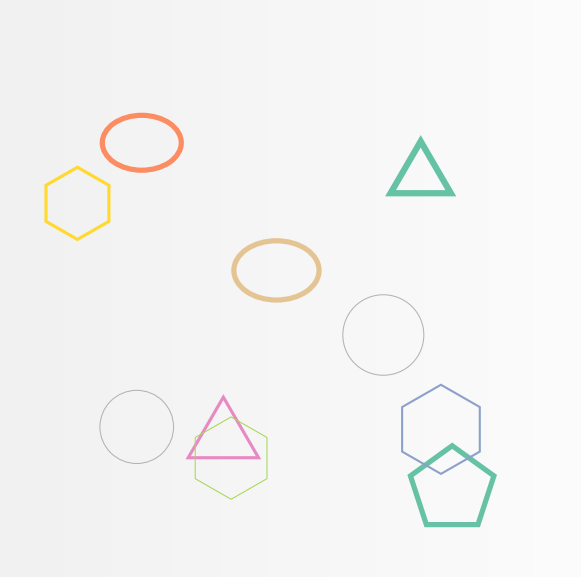[{"shape": "pentagon", "thickness": 2.5, "radius": 0.38, "center": [0.778, 0.152]}, {"shape": "triangle", "thickness": 3, "radius": 0.3, "center": [0.724, 0.694]}, {"shape": "oval", "thickness": 2.5, "radius": 0.34, "center": [0.244, 0.752]}, {"shape": "hexagon", "thickness": 1, "radius": 0.39, "center": [0.759, 0.256]}, {"shape": "triangle", "thickness": 1.5, "radius": 0.35, "center": [0.384, 0.241]}, {"shape": "hexagon", "thickness": 0.5, "radius": 0.36, "center": [0.398, 0.206]}, {"shape": "hexagon", "thickness": 1.5, "radius": 0.31, "center": [0.133, 0.647]}, {"shape": "oval", "thickness": 2.5, "radius": 0.37, "center": [0.476, 0.531]}, {"shape": "circle", "thickness": 0.5, "radius": 0.32, "center": [0.235, 0.26]}, {"shape": "circle", "thickness": 0.5, "radius": 0.35, "center": [0.659, 0.419]}]